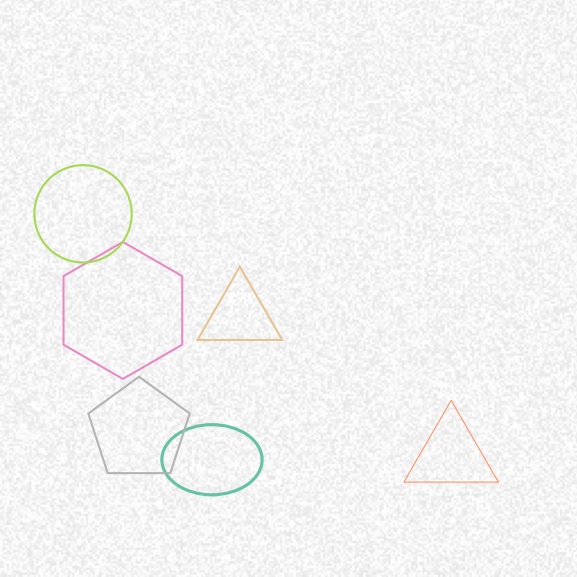[{"shape": "oval", "thickness": 1.5, "radius": 0.43, "center": [0.367, 0.203]}, {"shape": "triangle", "thickness": 0.5, "radius": 0.47, "center": [0.781, 0.212]}, {"shape": "hexagon", "thickness": 1, "radius": 0.59, "center": [0.213, 0.462]}, {"shape": "circle", "thickness": 1, "radius": 0.42, "center": [0.144, 0.629]}, {"shape": "triangle", "thickness": 1, "radius": 0.42, "center": [0.415, 0.453]}, {"shape": "pentagon", "thickness": 1, "radius": 0.46, "center": [0.241, 0.255]}]